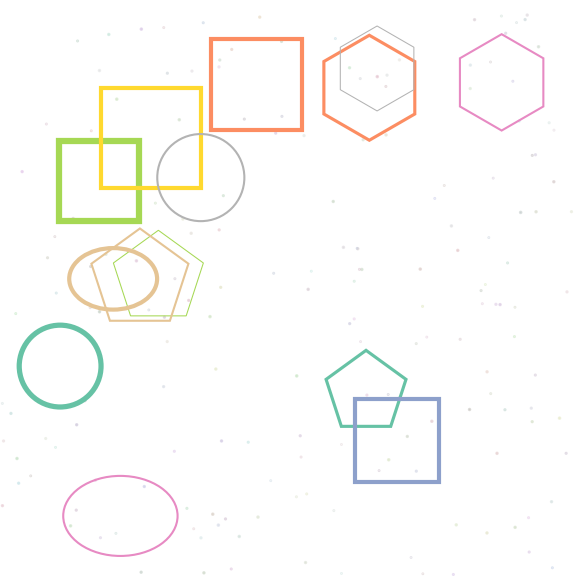[{"shape": "circle", "thickness": 2.5, "radius": 0.35, "center": [0.104, 0.365]}, {"shape": "pentagon", "thickness": 1.5, "radius": 0.36, "center": [0.634, 0.32]}, {"shape": "square", "thickness": 2, "radius": 0.39, "center": [0.445, 0.853]}, {"shape": "hexagon", "thickness": 1.5, "radius": 0.45, "center": [0.64, 0.847]}, {"shape": "square", "thickness": 2, "radius": 0.36, "center": [0.687, 0.236]}, {"shape": "oval", "thickness": 1, "radius": 0.5, "center": [0.208, 0.106]}, {"shape": "hexagon", "thickness": 1, "radius": 0.42, "center": [0.869, 0.856]}, {"shape": "pentagon", "thickness": 0.5, "radius": 0.41, "center": [0.274, 0.518]}, {"shape": "square", "thickness": 3, "radius": 0.35, "center": [0.172, 0.685]}, {"shape": "square", "thickness": 2, "radius": 0.43, "center": [0.262, 0.76]}, {"shape": "oval", "thickness": 2, "radius": 0.38, "center": [0.196, 0.516]}, {"shape": "pentagon", "thickness": 1, "radius": 0.44, "center": [0.242, 0.515]}, {"shape": "hexagon", "thickness": 0.5, "radius": 0.37, "center": [0.653, 0.881]}, {"shape": "circle", "thickness": 1, "radius": 0.38, "center": [0.348, 0.692]}]